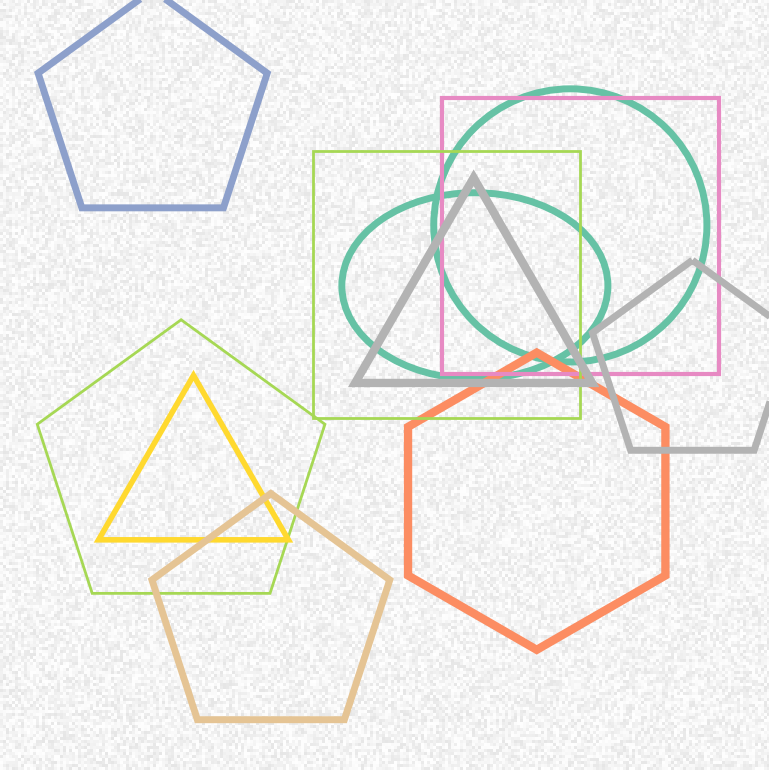[{"shape": "circle", "thickness": 2.5, "radius": 0.89, "center": [0.741, 0.707]}, {"shape": "oval", "thickness": 2.5, "radius": 0.86, "center": [0.617, 0.629]}, {"shape": "hexagon", "thickness": 3, "radius": 0.96, "center": [0.697, 0.349]}, {"shape": "pentagon", "thickness": 2.5, "radius": 0.78, "center": [0.198, 0.857]}, {"shape": "square", "thickness": 1.5, "radius": 0.9, "center": [0.754, 0.694]}, {"shape": "square", "thickness": 1, "radius": 0.87, "center": [0.58, 0.63]}, {"shape": "pentagon", "thickness": 1, "radius": 0.98, "center": [0.235, 0.388]}, {"shape": "triangle", "thickness": 2, "radius": 0.71, "center": [0.251, 0.37]}, {"shape": "pentagon", "thickness": 2.5, "radius": 0.81, "center": [0.352, 0.197]}, {"shape": "pentagon", "thickness": 2.5, "radius": 0.68, "center": [0.899, 0.526]}, {"shape": "triangle", "thickness": 3, "radius": 0.89, "center": [0.615, 0.591]}]